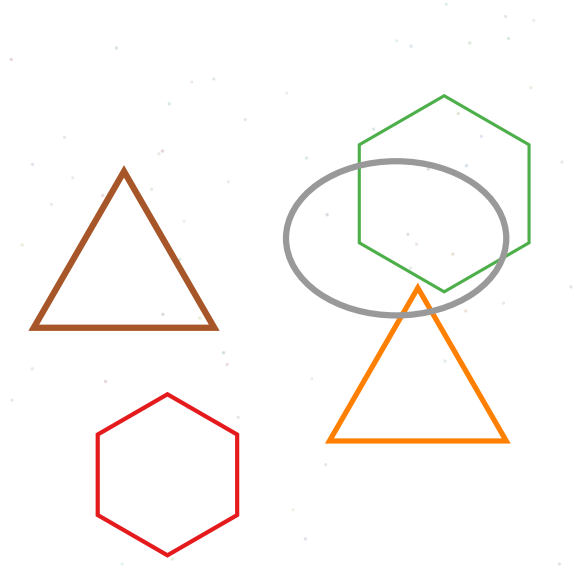[{"shape": "hexagon", "thickness": 2, "radius": 0.7, "center": [0.29, 0.177]}, {"shape": "hexagon", "thickness": 1.5, "radius": 0.85, "center": [0.769, 0.664]}, {"shape": "triangle", "thickness": 2.5, "radius": 0.88, "center": [0.724, 0.324]}, {"shape": "triangle", "thickness": 3, "radius": 0.9, "center": [0.215, 0.522]}, {"shape": "oval", "thickness": 3, "radius": 0.95, "center": [0.686, 0.586]}]